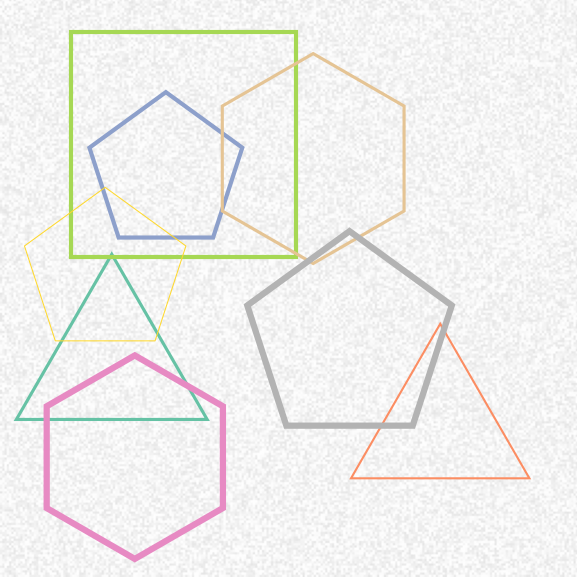[{"shape": "triangle", "thickness": 1.5, "radius": 0.95, "center": [0.194, 0.368]}, {"shape": "triangle", "thickness": 1, "radius": 0.89, "center": [0.762, 0.26]}, {"shape": "pentagon", "thickness": 2, "radius": 0.7, "center": [0.287, 0.7]}, {"shape": "hexagon", "thickness": 3, "radius": 0.88, "center": [0.233, 0.208]}, {"shape": "square", "thickness": 2, "radius": 0.97, "center": [0.317, 0.748]}, {"shape": "pentagon", "thickness": 0.5, "radius": 0.73, "center": [0.182, 0.528]}, {"shape": "hexagon", "thickness": 1.5, "radius": 0.91, "center": [0.542, 0.725]}, {"shape": "pentagon", "thickness": 3, "radius": 0.93, "center": [0.605, 0.413]}]